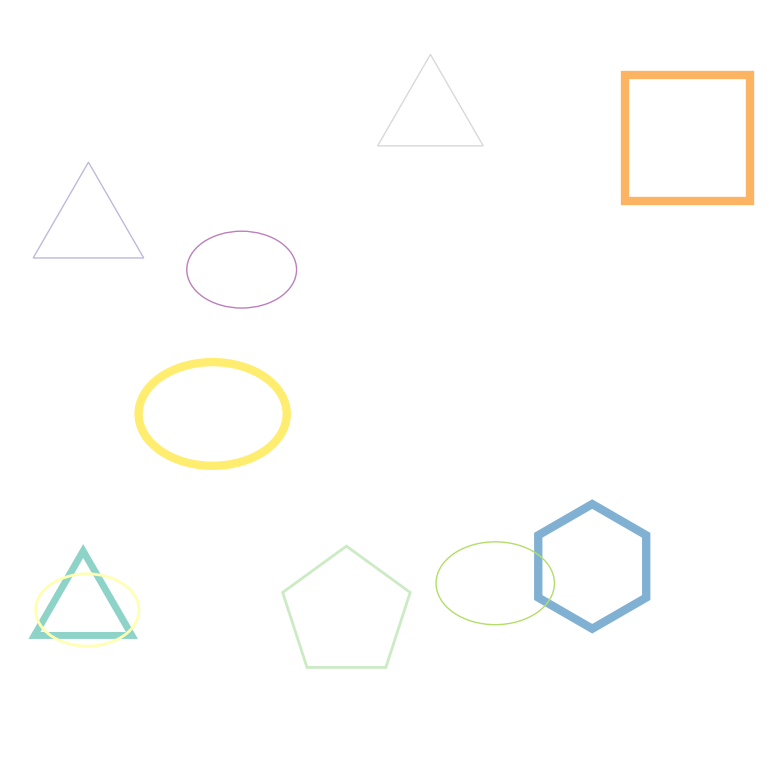[{"shape": "triangle", "thickness": 2.5, "radius": 0.37, "center": [0.108, 0.211]}, {"shape": "oval", "thickness": 1, "radius": 0.34, "center": [0.113, 0.208]}, {"shape": "triangle", "thickness": 0.5, "radius": 0.41, "center": [0.115, 0.706]}, {"shape": "hexagon", "thickness": 3, "radius": 0.4, "center": [0.769, 0.264]}, {"shape": "square", "thickness": 3, "radius": 0.41, "center": [0.893, 0.821]}, {"shape": "oval", "thickness": 0.5, "radius": 0.38, "center": [0.643, 0.243]}, {"shape": "triangle", "thickness": 0.5, "radius": 0.4, "center": [0.559, 0.85]}, {"shape": "oval", "thickness": 0.5, "radius": 0.36, "center": [0.314, 0.65]}, {"shape": "pentagon", "thickness": 1, "radius": 0.44, "center": [0.45, 0.204]}, {"shape": "oval", "thickness": 3, "radius": 0.48, "center": [0.276, 0.462]}]